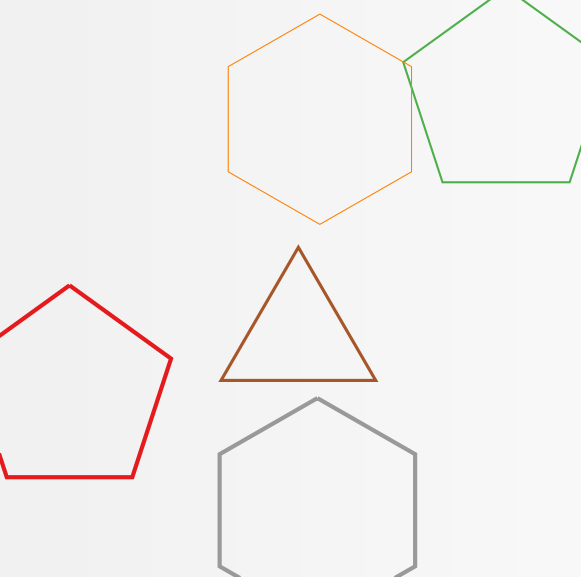[{"shape": "pentagon", "thickness": 2, "radius": 0.92, "center": [0.12, 0.321]}, {"shape": "pentagon", "thickness": 1, "radius": 0.93, "center": [0.871, 0.834]}, {"shape": "hexagon", "thickness": 0.5, "radius": 0.91, "center": [0.55, 0.793]}, {"shape": "triangle", "thickness": 1.5, "radius": 0.77, "center": [0.513, 0.417]}, {"shape": "hexagon", "thickness": 2, "radius": 0.97, "center": [0.546, 0.116]}]